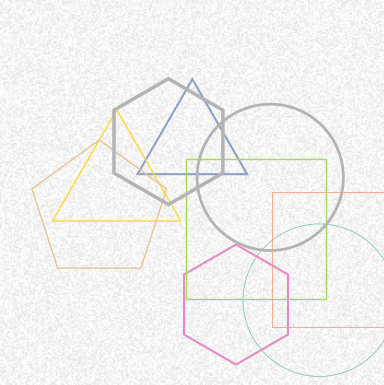[{"shape": "circle", "thickness": 0.5, "radius": 0.99, "center": [0.829, 0.22]}, {"shape": "square", "thickness": 0.5, "radius": 0.88, "center": [0.883, 0.326]}, {"shape": "triangle", "thickness": 1.5, "radius": 0.82, "center": [0.5, 0.63]}, {"shape": "hexagon", "thickness": 1.5, "radius": 0.78, "center": [0.613, 0.209]}, {"shape": "square", "thickness": 1, "radius": 0.91, "center": [0.665, 0.406]}, {"shape": "triangle", "thickness": 1, "radius": 0.96, "center": [0.303, 0.522]}, {"shape": "pentagon", "thickness": 1, "radius": 0.92, "center": [0.258, 0.452]}, {"shape": "hexagon", "thickness": 2.5, "radius": 0.82, "center": [0.437, 0.632]}, {"shape": "circle", "thickness": 2, "radius": 0.95, "center": [0.702, 0.539]}]